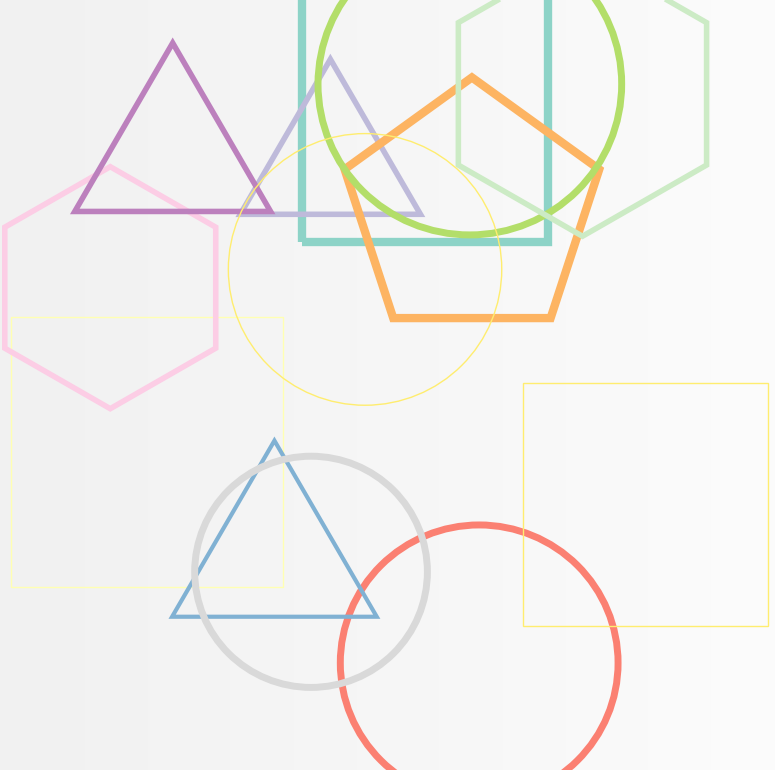[{"shape": "square", "thickness": 3, "radius": 0.79, "center": [0.548, 0.844]}, {"shape": "square", "thickness": 0.5, "radius": 0.88, "center": [0.19, 0.413]}, {"shape": "triangle", "thickness": 2, "radius": 0.67, "center": [0.426, 0.789]}, {"shape": "circle", "thickness": 2.5, "radius": 0.9, "center": [0.618, 0.139]}, {"shape": "triangle", "thickness": 1.5, "radius": 0.76, "center": [0.354, 0.275]}, {"shape": "pentagon", "thickness": 3, "radius": 0.86, "center": [0.609, 0.727]}, {"shape": "circle", "thickness": 2.5, "radius": 0.98, "center": [0.606, 0.891]}, {"shape": "hexagon", "thickness": 2, "radius": 0.79, "center": [0.142, 0.626]}, {"shape": "circle", "thickness": 2.5, "radius": 0.75, "center": [0.401, 0.257]}, {"shape": "triangle", "thickness": 2, "radius": 0.73, "center": [0.223, 0.798]}, {"shape": "hexagon", "thickness": 2, "radius": 0.92, "center": [0.752, 0.878]}, {"shape": "square", "thickness": 0.5, "radius": 0.79, "center": [0.833, 0.345]}, {"shape": "circle", "thickness": 0.5, "radius": 0.88, "center": [0.471, 0.65]}]